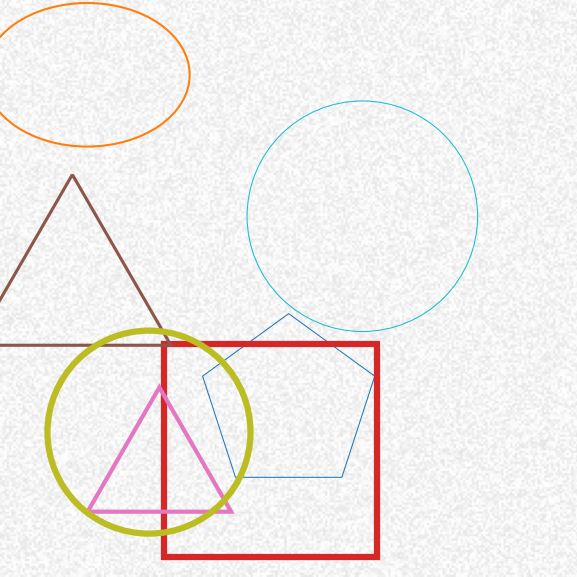[{"shape": "pentagon", "thickness": 0.5, "radius": 0.78, "center": [0.5, 0.299]}, {"shape": "oval", "thickness": 1, "radius": 0.89, "center": [0.151, 0.87]}, {"shape": "square", "thickness": 3, "radius": 0.92, "center": [0.468, 0.219]}, {"shape": "triangle", "thickness": 1.5, "radius": 0.99, "center": [0.125, 0.5]}, {"shape": "triangle", "thickness": 2, "radius": 0.72, "center": [0.276, 0.185]}, {"shape": "circle", "thickness": 3, "radius": 0.88, "center": [0.258, 0.251]}, {"shape": "circle", "thickness": 0.5, "radius": 1.0, "center": [0.627, 0.625]}]